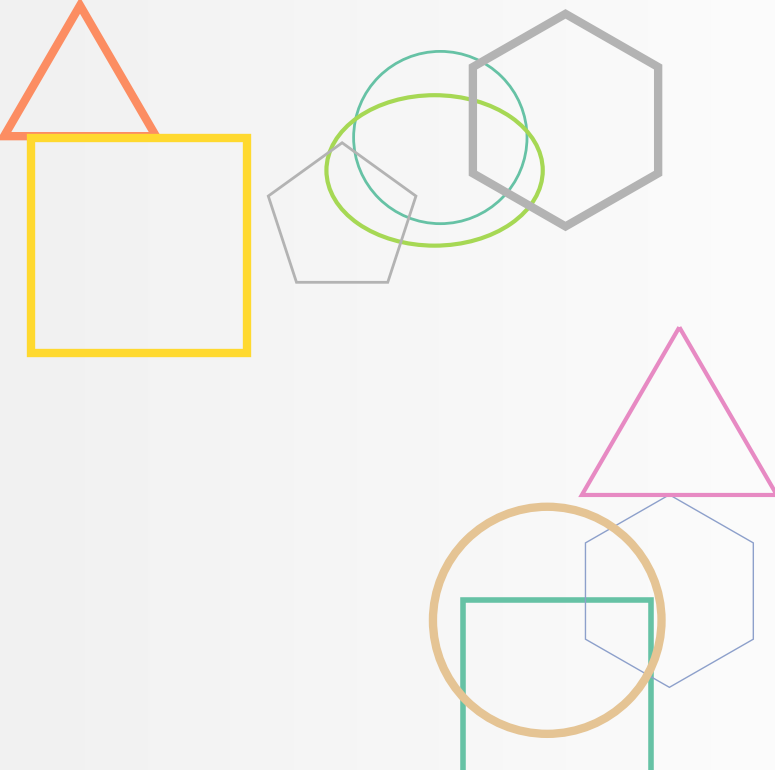[{"shape": "square", "thickness": 2, "radius": 0.6, "center": [0.719, 0.1]}, {"shape": "circle", "thickness": 1, "radius": 0.56, "center": [0.568, 0.821]}, {"shape": "triangle", "thickness": 3, "radius": 0.57, "center": [0.103, 0.88]}, {"shape": "hexagon", "thickness": 0.5, "radius": 0.63, "center": [0.864, 0.232]}, {"shape": "triangle", "thickness": 1.5, "radius": 0.73, "center": [0.877, 0.43]}, {"shape": "oval", "thickness": 1.5, "radius": 0.7, "center": [0.561, 0.779]}, {"shape": "square", "thickness": 3, "radius": 0.7, "center": [0.179, 0.681]}, {"shape": "circle", "thickness": 3, "radius": 0.74, "center": [0.706, 0.194]}, {"shape": "pentagon", "thickness": 1, "radius": 0.5, "center": [0.441, 0.714]}, {"shape": "hexagon", "thickness": 3, "radius": 0.69, "center": [0.73, 0.844]}]